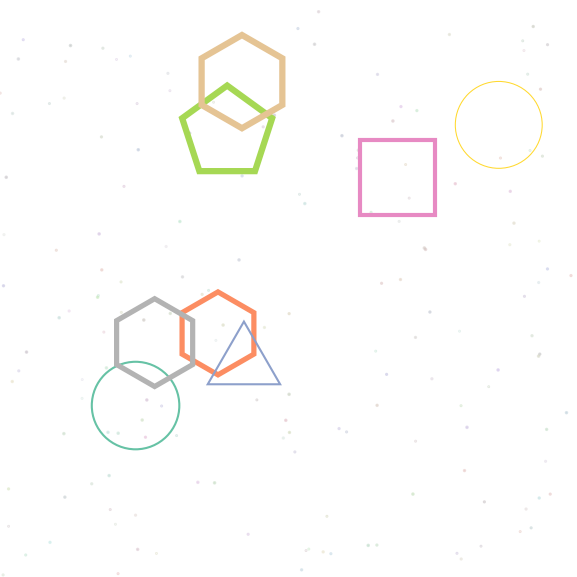[{"shape": "circle", "thickness": 1, "radius": 0.38, "center": [0.235, 0.297]}, {"shape": "hexagon", "thickness": 2.5, "radius": 0.36, "center": [0.377, 0.422]}, {"shape": "triangle", "thickness": 1, "radius": 0.36, "center": [0.422, 0.37]}, {"shape": "square", "thickness": 2, "radius": 0.32, "center": [0.688, 0.692]}, {"shape": "pentagon", "thickness": 3, "radius": 0.41, "center": [0.393, 0.769]}, {"shape": "circle", "thickness": 0.5, "radius": 0.38, "center": [0.864, 0.783]}, {"shape": "hexagon", "thickness": 3, "radius": 0.4, "center": [0.419, 0.858]}, {"shape": "hexagon", "thickness": 2.5, "radius": 0.38, "center": [0.268, 0.406]}]